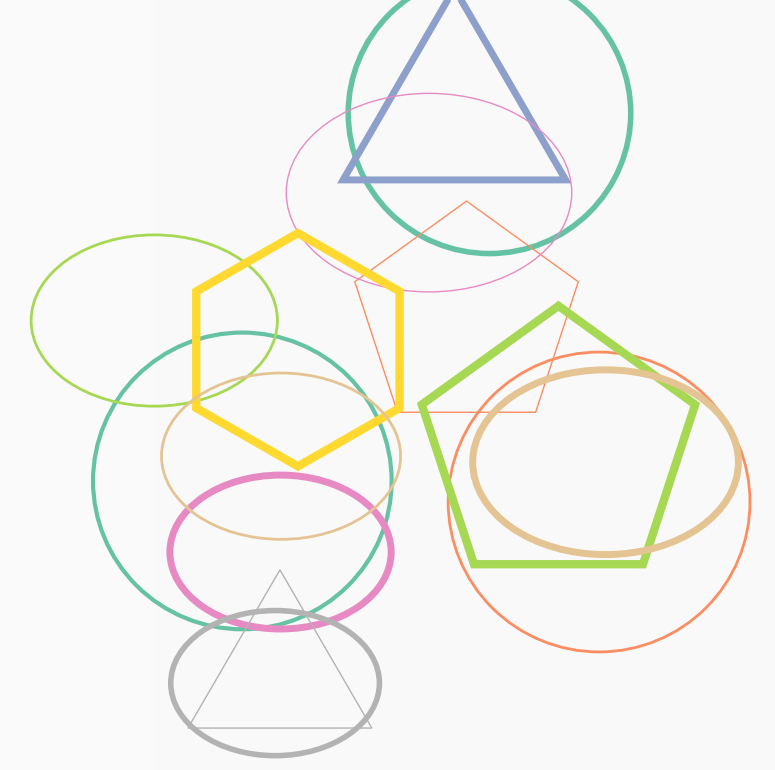[{"shape": "circle", "thickness": 1.5, "radius": 0.96, "center": [0.313, 0.375]}, {"shape": "circle", "thickness": 2, "radius": 0.91, "center": [0.632, 0.853]}, {"shape": "circle", "thickness": 1, "radius": 0.97, "center": [0.773, 0.348]}, {"shape": "pentagon", "thickness": 0.5, "radius": 0.76, "center": [0.602, 0.587]}, {"shape": "triangle", "thickness": 2.5, "radius": 0.83, "center": [0.586, 0.849]}, {"shape": "oval", "thickness": 0.5, "radius": 0.92, "center": [0.554, 0.75]}, {"shape": "oval", "thickness": 2.5, "radius": 0.71, "center": [0.362, 0.283]}, {"shape": "oval", "thickness": 1, "radius": 0.79, "center": [0.199, 0.584]}, {"shape": "pentagon", "thickness": 3, "radius": 0.93, "center": [0.721, 0.417]}, {"shape": "hexagon", "thickness": 3, "radius": 0.76, "center": [0.384, 0.546]}, {"shape": "oval", "thickness": 2.5, "radius": 0.86, "center": [0.781, 0.4]}, {"shape": "oval", "thickness": 1, "radius": 0.77, "center": [0.363, 0.408]}, {"shape": "triangle", "thickness": 0.5, "radius": 0.68, "center": [0.361, 0.123]}, {"shape": "oval", "thickness": 2, "radius": 0.67, "center": [0.355, 0.113]}]